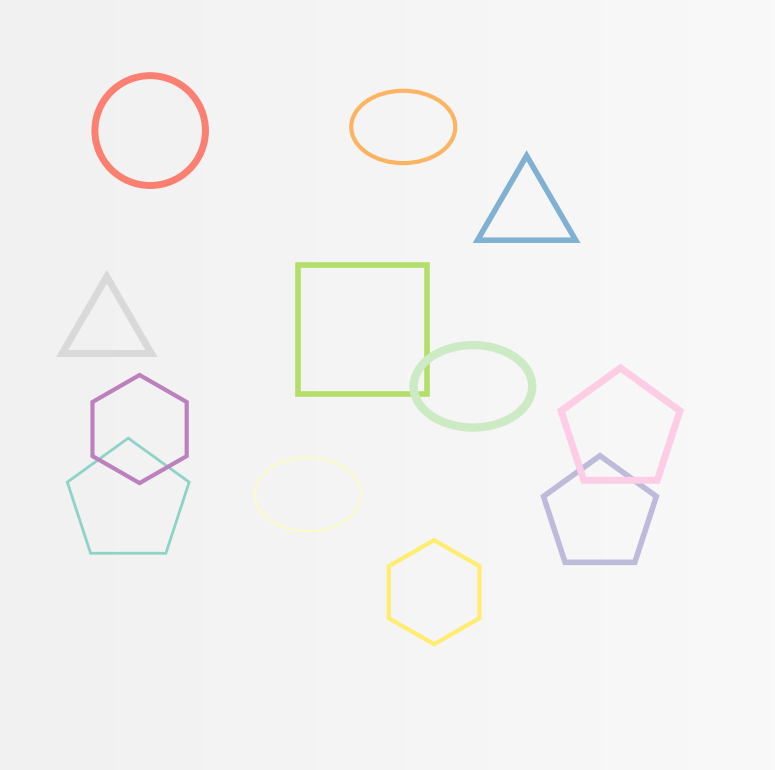[{"shape": "pentagon", "thickness": 1, "radius": 0.41, "center": [0.165, 0.348]}, {"shape": "oval", "thickness": 0.5, "radius": 0.34, "center": [0.397, 0.358]}, {"shape": "pentagon", "thickness": 2, "radius": 0.38, "center": [0.774, 0.332]}, {"shape": "circle", "thickness": 2.5, "radius": 0.36, "center": [0.194, 0.83]}, {"shape": "triangle", "thickness": 2, "radius": 0.37, "center": [0.679, 0.725]}, {"shape": "oval", "thickness": 1.5, "radius": 0.34, "center": [0.52, 0.835]}, {"shape": "square", "thickness": 2, "radius": 0.42, "center": [0.468, 0.572]}, {"shape": "pentagon", "thickness": 2.5, "radius": 0.4, "center": [0.801, 0.442]}, {"shape": "triangle", "thickness": 2.5, "radius": 0.33, "center": [0.138, 0.574]}, {"shape": "hexagon", "thickness": 1.5, "radius": 0.35, "center": [0.18, 0.443]}, {"shape": "oval", "thickness": 3, "radius": 0.38, "center": [0.61, 0.498]}, {"shape": "hexagon", "thickness": 1.5, "radius": 0.34, "center": [0.56, 0.231]}]